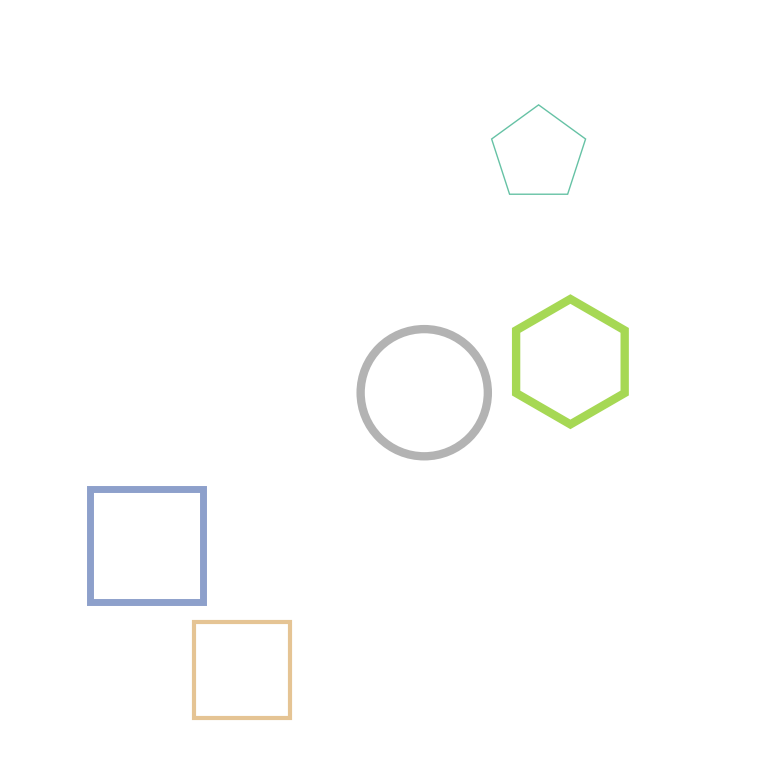[{"shape": "pentagon", "thickness": 0.5, "radius": 0.32, "center": [0.699, 0.8]}, {"shape": "square", "thickness": 2.5, "radius": 0.37, "center": [0.19, 0.292]}, {"shape": "hexagon", "thickness": 3, "radius": 0.41, "center": [0.741, 0.53]}, {"shape": "square", "thickness": 1.5, "radius": 0.31, "center": [0.315, 0.13]}, {"shape": "circle", "thickness": 3, "radius": 0.41, "center": [0.551, 0.49]}]